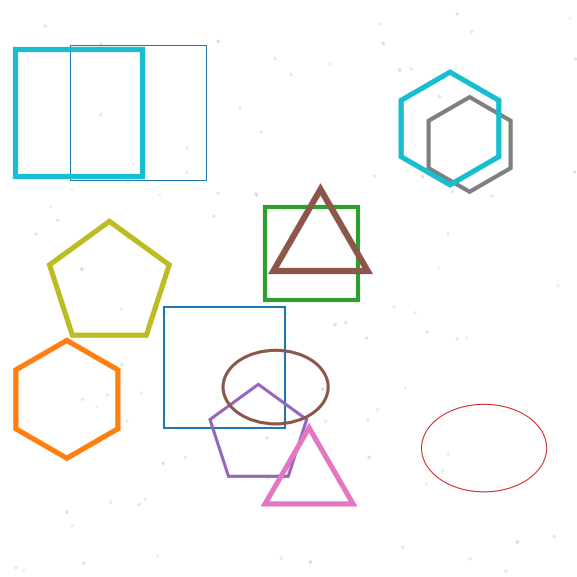[{"shape": "square", "thickness": 0.5, "radius": 0.59, "center": [0.239, 0.804]}, {"shape": "square", "thickness": 1, "radius": 0.52, "center": [0.388, 0.363]}, {"shape": "hexagon", "thickness": 2.5, "radius": 0.51, "center": [0.116, 0.308]}, {"shape": "square", "thickness": 2, "radius": 0.4, "center": [0.54, 0.56]}, {"shape": "oval", "thickness": 0.5, "radius": 0.54, "center": [0.838, 0.223]}, {"shape": "pentagon", "thickness": 1.5, "radius": 0.44, "center": [0.447, 0.246]}, {"shape": "triangle", "thickness": 3, "radius": 0.47, "center": [0.555, 0.577]}, {"shape": "oval", "thickness": 1.5, "radius": 0.46, "center": [0.477, 0.329]}, {"shape": "triangle", "thickness": 2.5, "radius": 0.44, "center": [0.535, 0.171]}, {"shape": "hexagon", "thickness": 2, "radius": 0.41, "center": [0.813, 0.749]}, {"shape": "pentagon", "thickness": 2.5, "radius": 0.55, "center": [0.189, 0.507]}, {"shape": "square", "thickness": 2.5, "radius": 0.55, "center": [0.136, 0.805]}, {"shape": "hexagon", "thickness": 2.5, "radius": 0.49, "center": [0.779, 0.777]}]